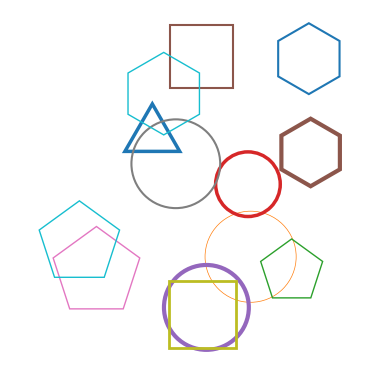[{"shape": "hexagon", "thickness": 1.5, "radius": 0.46, "center": [0.802, 0.848]}, {"shape": "triangle", "thickness": 2.5, "radius": 0.41, "center": [0.396, 0.648]}, {"shape": "circle", "thickness": 0.5, "radius": 0.59, "center": [0.651, 0.333]}, {"shape": "pentagon", "thickness": 1, "radius": 0.42, "center": [0.758, 0.295]}, {"shape": "circle", "thickness": 2.5, "radius": 0.42, "center": [0.644, 0.522]}, {"shape": "circle", "thickness": 3, "radius": 0.55, "center": [0.536, 0.202]}, {"shape": "hexagon", "thickness": 3, "radius": 0.44, "center": [0.807, 0.604]}, {"shape": "square", "thickness": 1.5, "radius": 0.41, "center": [0.523, 0.853]}, {"shape": "pentagon", "thickness": 1, "radius": 0.59, "center": [0.251, 0.293]}, {"shape": "circle", "thickness": 1.5, "radius": 0.58, "center": [0.457, 0.575]}, {"shape": "square", "thickness": 2, "radius": 0.44, "center": [0.526, 0.184]}, {"shape": "pentagon", "thickness": 1, "radius": 0.55, "center": [0.206, 0.369]}, {"shape": "hexagon", "thickness": 1, "radius": 0.54, "center": [0.425, 0.757]}]